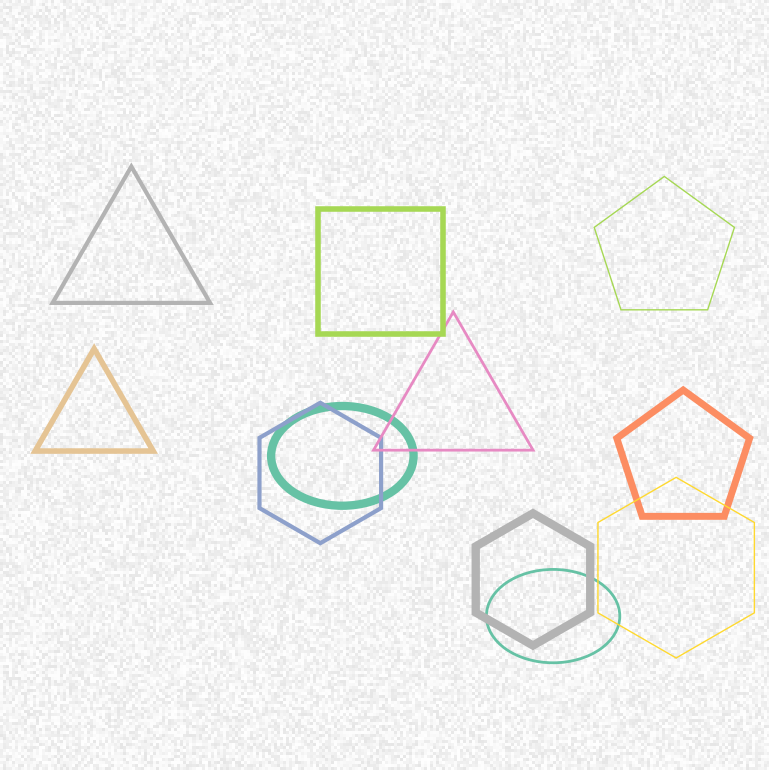[{"shape": "oval", "thickness": 3, "radius": 0.46, "center": [0.445, 0.408]}, {"shape": "oval", "thickness": 1, "radius": 0.43, "center": [0.718, 0.2]}, {"shape": "pentagon", "thickness": 2.5, "radius": 0.45, "center": [0.887, 0.403]}, {"shape": "hexagon", "thickness": 1.5, "radius": 0.46, "center": [0.416, 0.386]}, {"shape": "triangle", "thickness": 1, "radius": 0.6, "center": [0.589, 0.475]}, {"shape": "square", "thickness": 2, "radius": 0.41, "center": [0.494, 0.648]}, {"shape": "pentagon", "thickness": 0.5, "radius": 0.48, "center": [0.863, 0.675]}, {"shape": "hexagon", "thickness": 0.5, "radius": 0.59, "center": [0.878, 0.263]}, {"shape": "triangle", "thickness": 2, "radius": 0.44, "center": [0.122, 0.459]}, {"shape": "hexagon", "thickness": 3, "radius": 0.43, "center": [0.692, 0.247]}, {"shape": "triangle", "thickness": 1.5, "radius": 0.59, "center": [0.171, 0.666]}]